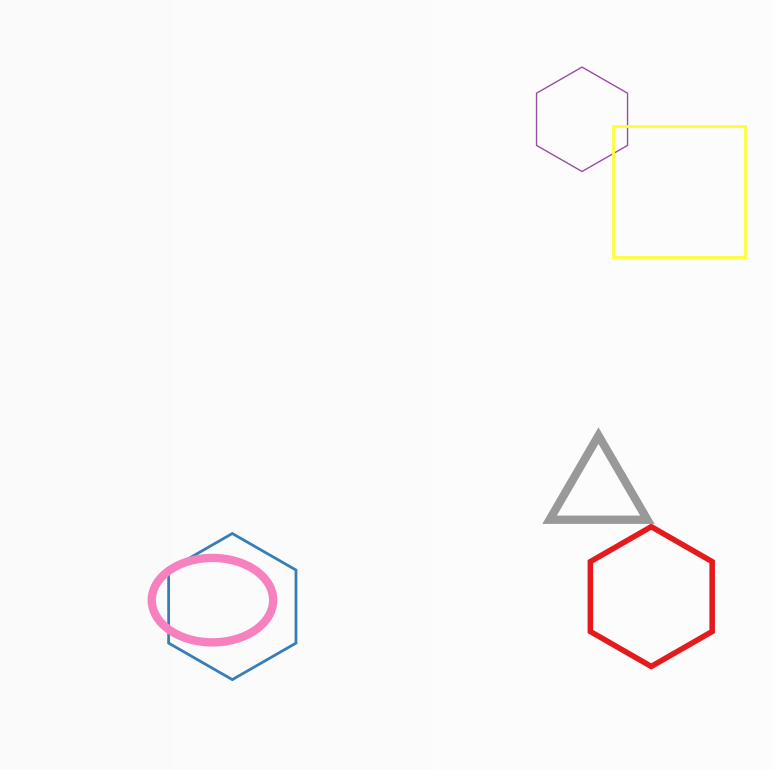[{"shape": "hexagon", "thickness": 2, "radius": 0.45, "center": [0.84, 0.225]}, {"shape": "hexagon", "thickness": 1, "radius": 0.47, "center": [0.3, 0.212]}, {"shape": "hexagon", "thickness": 0.5, "radius": 0.34, "center": [0.751, 0.845]}, {"shape": "square", "thickness": 1, "radius": 0.43, "center": [0.876, 0.751]}, {"shape": "oval", "thickness": 3, "radius": 0.39, "center": [0.274, 0.221]}, {"shape": "triangle", "thickness": 3, "radius": 0.36, "center": [0.772, 0.361]}]